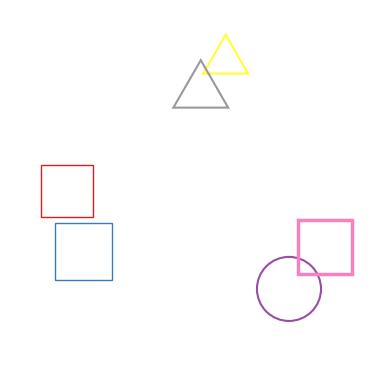[{"shape": "square", "thickness": 1, "radius": 0.34, "center": [0.174, 0.504]}, {"shape": "square", "thickness": 1, "radius": 0.37, "center": [0.217, 0.347]}, {"shape": "circle", "thickness": 1.5, "radius": 0.42, "center": [0.751, 0.25]}, {"shape": "triangle", "thickness": 1.5, "radius": 0.34, "center": [0.586, 0.843]}, {"shape": "square", "thickness": 2.5, "radius": 0.35, "center": [0.844, 0.358]}, {"shape": "triangle", "thickness": 1.5, "radius": 0.41, "center": [0.522, 0.762]}]